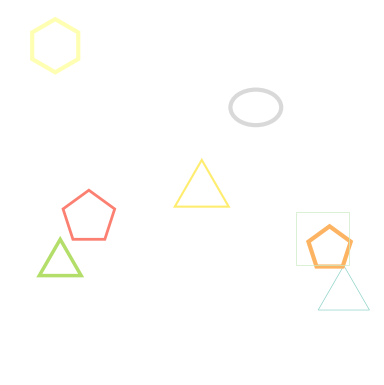[{"shape": "triangle", "thickness": 0.5, "radius": 0.38, "center": [0.893, 0.233]}, {"shape": "hexagon", "thickness": 3, "radius": 0.35, "center": [0.143, 0.881]}, {"shape": "pentagon", "thickness": 2, "radius": 0.35, "center": [0.231, 0.435]}, {"shape": "pentagon", "thickness": 3, "radius": 0.29, "center": [0.856, 0.354]}, {"shape": "triangle", "thickness": 2.5, "radius": 0.31, "center": [0.156, 0.316]}, {"shape": "oval", "thickness": 3, "radius": 0.33, "center": [0.664, 0.721]}, {"shape": "square", "thickness": 0.5, "radius": 0.34, "center": [0.836, 0.382]}, {"shape": "triangle", "thickness": 1.5, "radius": 0.4, "center": [0.524, 0.504]}]